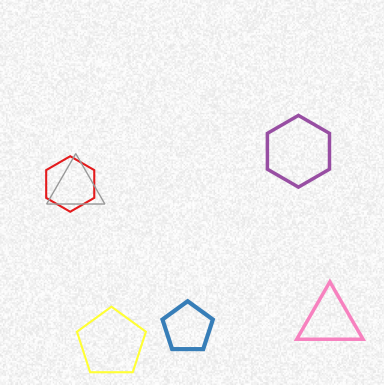[{"shape": "hexagon", "thickness": 1.5, "radius": 0.36, "center": [0.182, 0.522]}, {"shape": "pentagon", "thickness": 3, "radius": 0.34, "center": [0.487, 0.149]}, {"shape": "hexagon", "thickness": 2.5, "radius": 0.47, "center": [0.775, 0.607]}, {"shape": "pentagon", "thickness": 1.5, "radius": 0.47, "center": [0.289, 0.109]}, {"shape": "triangle", "thickness": 2.5, "radius": 0.5, "center": [0.857, 0.169]}, {"shape": "triangle", "thickness": 1, "radius": 0.44, "center": [0.197, 0.514]}]